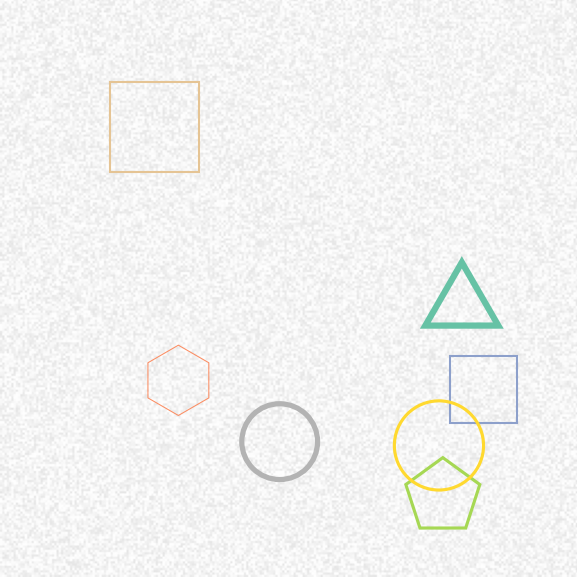[{"shape": "triangle", "thickness": 3, "radius": 0.36, "center": [0.8, 0.472]}, {"shape": "hexagon", "thickness": 0.5, "radius": 0.3, "center": [0.309, 0.341]}, {"shape": "square", "thickness": 1, "radius": 0.29, "center": [0.838, 0.324]}, {"shape": "pentagon", "thickness": 1.5, "radius": 0.34, "center": [0.767, 0.139]}, {"shape": "circle", "thickness": 1.5, "radius": 0.39, "center": [0.76, 0.228]}, {"shape": "square", "thickness": 1, "radius": 0.39, "center": [0.267, 0.779]}, {"shape": "circle", "thickness": 2.5, "radius": 0.33, "center": [0.484, 0.234]}]